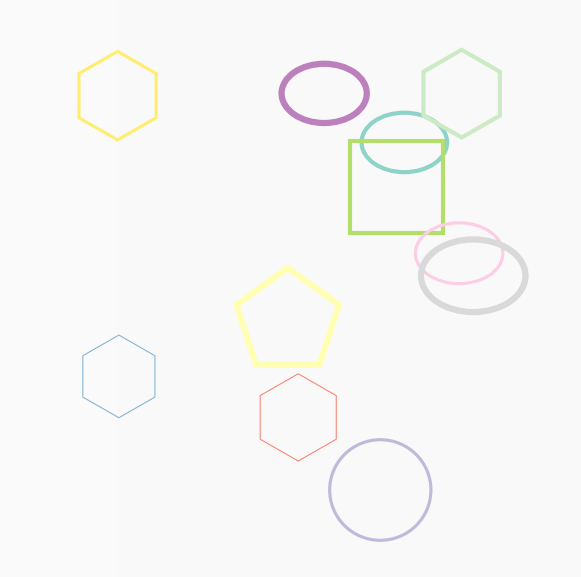[{"shape": "oval", "thickness": 2, "radius": 0.37, "center": [0.696, 0.753]}, {"shape": "pentagon", "thickness": 3, "radius": 0.46, "center": [0.495, 0.443]}, {"shape": "circle", "thickness": 1.5, "radius": 0.44, "center": [0.654, 0.151]}, {"shape": "hexagon", "thickness": 0.5, "radius": 0.38, "center": [0.513, 0.276]}, {"shape": "hexagon", "thickness": 0.5, "radius": 0.36, "center": [0.205, 0.347]}, {"shape": "square", "thickness": 2, "radius": 0.4, "center": [0.682, 0.675]}, {"shape": "oval", "thickness": 1.5, "radius": 0.38, "center": [0.79, 0.561]}, {"shape": "oval", "thickness": 3, "radius": 0.45, "center": [0.814, 0.522]}, {"shape": "oval", "thickness": 3, "radius": 0.37, "center": [0.558, 0.837]}, {"shape": "hexagon", "thickness": 2, "radius": 0.38, "center": [0.794, 0.837]}, {"shape": "hexagon", "thickness": 1.5, "radius": 0.38, "center": [0.202, 0.834]}]